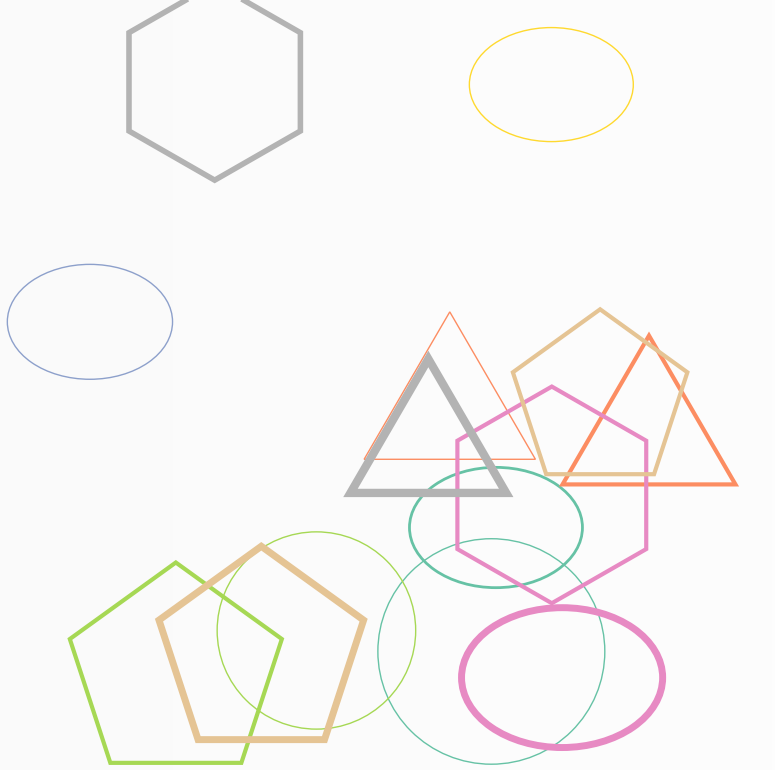[{"shape": "circle", "thickness": 0.5, "radius": 0.73, "center": [0.634, 0.154]}, {"shape": "oval", "thickness": 1, "radius": 0.56, "center": [0.64, 0.315]}, {"shape": "triangle", "thickness": 1.5, "radius": 0.64, "center": [0.837, 0.435]}, {"shape": "triangle", "thickness": 0.5, "radius": 0.64, "center": [0.58, 0.467]}, {"shape": "oval", "thickness": 0.5, "radius": 0.53, "center": [0.116, 0.582]}, {"shape": "hexagon", "thickness": 1.5, "radius": 0.7, "center": [0.712, 0.357]}, {"shape": "oval", "thickness": 2.5, "radius": 0.65, "center": [0.725, 0.12]}, {"shape": "pentagon", "thickness": 1.5, "radius": 0.72, "center": [0.227, 0.126]}, {"shape": "circle", "thickness": 0.5, "radius": 0.64, "center": [0.408, 0.181]}, {"shape": "oval", "thickness": 0.5, "radius": 0.53, "center": [0.711, 0.89]}, {"shape": "pentagon", "thickness": 1.5, "radius": 0.59, "center": [0.774, 0.48]}, {"shape": "pentagon", "thickness": 2.5, "radius": 0.69, "center": [0.337, 0.152]}, {"shape": "hexagon", "thickness": 2, "radius": 0.64, "center": [0.277, 0.894]}, {"shape": "triangle", "thickness": 3, "radius": 0.58, "center": [0.553, 0.418]}]